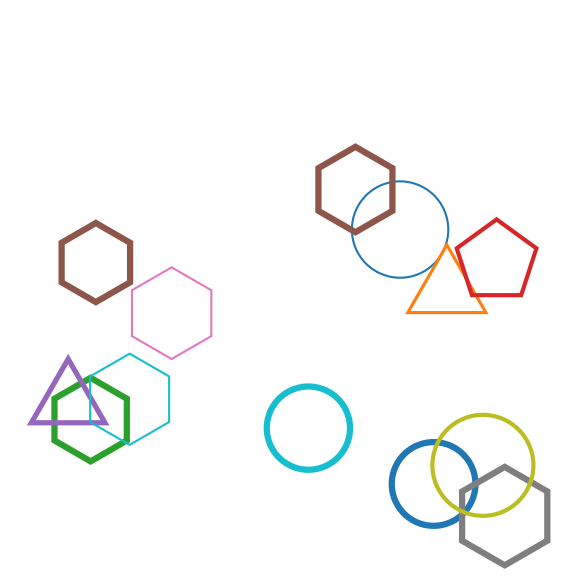[{"shape": "circle", "thickness": 1, "radius": 0.42, "center": [0.693, 0.602]}, {"shape": "circle", "thickness": 3, "radius": 0.36, "center": [0.751, 0.161]}, {"shape": "triangle", "thickness": 1.5, "radius": 0.39, "center": [0.774, 0.497]}, {"shape": "hexagon", "thickness": 3, "radius": 0.36, "center": [0.157, 0.273]}, {"shape": "pentagon", "thickness": 2, "radius": 0.36, "center": [0.86, 0.547]}, {"shape": "triangle", "thickness": 2.5, "radius": 0.37, "center": [0.118, 0.304]}, {"shape": "hexagon", "thickness": 3, "radius": 0.37, "center": [0.615, 0.671]}, {"shape": "hexagon", "thickness": 3, "radius": 0.34, "center": [0.166, 0.544]}, {"shape": "hexagon", "thickness": 1, "radius": 0.4, "center": [0.297, 0.457]}, {"shape": "hexagon", "thickness": 3, "radius": 0.43, "center": [0.874, 0.105]}, {"shape": "circle", "thickness": 2, "radius": 0.44, "center": [0.836, 0.193]}, {"shape": "hexagon", "thickness": 1, "radius": 0.39, "center": [0.224, 0.308]}, {"shape": "circle", "thickness": 3, "radius": 0.36, "center": [0.534, 0.258]}]